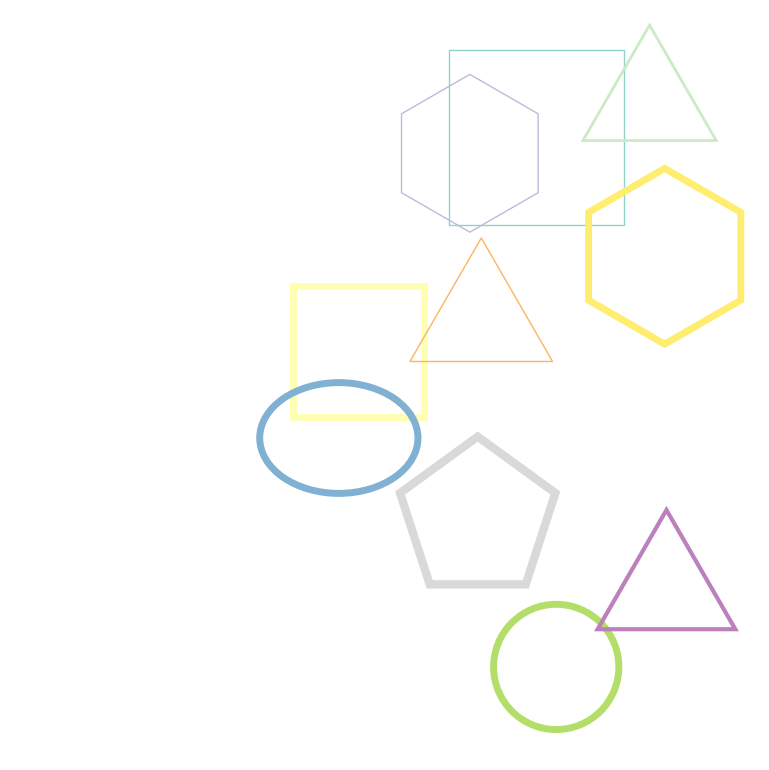[{"shape": "square", "thickness": 0.5, "radius": 0.57, "center": [0.697, 0.821]}, {"shape": "square", "thickness": 2.5, "radius": 0.43, "center": [0.466, 0.544]}, {"shape": "hexagon", "thickness": 0.5, "radius": 0.51, "center": [0.61, 0.801]}, {"shape": "oval", "thickness": 2.5, "radius": 0.51, "center": [0.44, 0.431]}, {"shape": "triangle", "thickness": 0.5, "radius": 0.53, "center": [0.625, 0.584]}, {"shape": "circle", "thickness": 2.5, "radius": 0.41, "center": [0.722, 0.134]}, {"shape": "pentagon", "thickness": 3, "radius": 0.53, "center": [0.62, 0.327]}, {"shape": "triangle", "thickness": 1.5, "radius": 0.52, "center": [0.866, 0.234]}, {"shape": "triangle", "thickness": 1, "radius": 0.5, "center": [0.844, 0.867]}, {"shape": "hexagon", "thickness": 2.5, "radius": 0.57, "center": [0.863, 0.667]}]